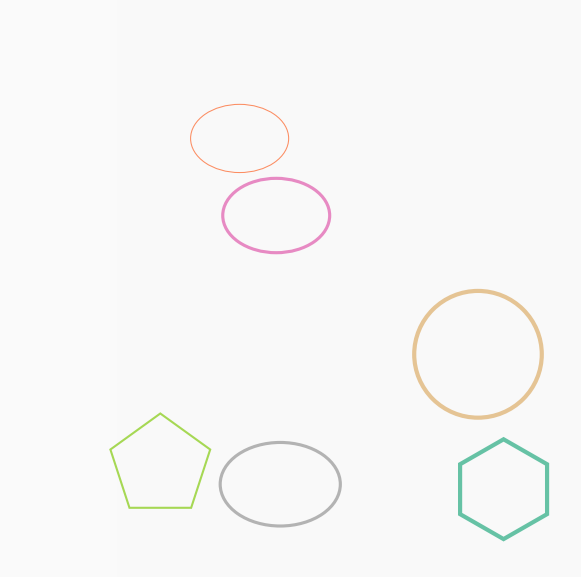[{"shape": "hexagon", "thickness": 2, "radius": 0.43, "center": [0.866, 0.152]}, {"shape": "oval", "thickness": 0.5, "radius": 0.42, "center": [0.412, 0.759]}, {"shape": "oval", "thickness": 1.5, "radius": 0.46, "center": [0.475, 0.626]}, {"shape": "pentagon", "thickness": 1, "radius": 0.45, "center": [0.276, 0.193]}, {"shape": "circle", "thickness": 2, "radius": 0.55, "center": [0.822, 0.386]}, {"shape": "oval", "thickness": 1.5, "radius": 0.52, "center": [0.482, 0.161]}]